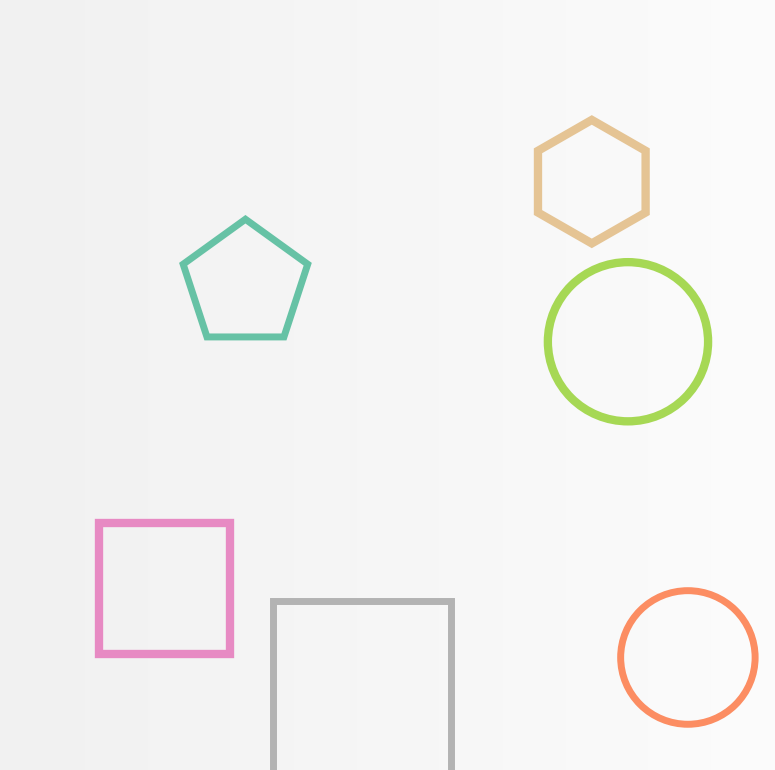[{"shape": "pentagon", "thickness": 2.5, "radius": 0.42, "center": [0.317, 0.631]}, {"shape": "circle", "thickness": 2.5, "radius": 0.43, "center": [0.888, 0.146]}, {"shape": "square", "thickness": 3, "radius": 0.42, "center": [0.212, 0.236]}, {"shape": "circle", "thickness": 3, "radius": 0.52, "center": [0.81, 0.556]}, {"shape": "hexagon", "thickness": 3, "radius": 0.4, "center": [0.764, 0.764]}, {"shape": "square", "thickness": 2.5, "radius": 0.57, "center": [0.467, 0.105]}]